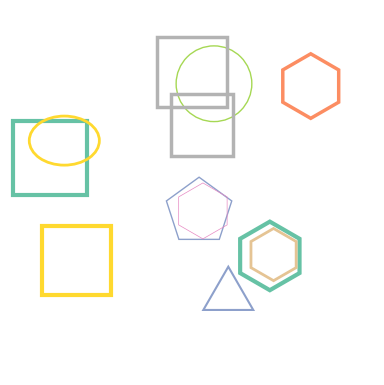[{"shape": "square", "thickness": 3, "radius": 0.48, "center": [0.13, 0.589]}, {"shape": "hexagon", "thickness": 3, "radius": 0.45, "center": [0.701, 0.335]}, {"shape": "hexagon", "thickness": 2.5, "radius": 0.42, "center": [0.807, 0.776]}, {"shape": "pentagon", "thickness": 1, "radius": 0.45, "center": [0.517, 0.45]}, {"shape": "triangle", "thickness": 1.5, "radius": 0.37, "center": [0.593, 0.232]}, {"shape": "hexagon", "thickness": 0.5, "radius": 0.36, "center": [0.527, 0.452]}, {"shape": "circle", "thickness": 1, "radius": 0.49, "center": [0.556, 0.783]}, {"shape": "oval", "thickness": 2, "radius": 0.46, "center": [0.167, 0.635]}, {"shape": "square", "thickness": 3, "radius": 0.45, "center": [0.199, 0.324]}, {"shape": "hexagon", "thickness": 2, "radius": 0.34, "center": [0.711, 0.339]}, {"shape": "square", "thickness": 2.5, "radius": 0.4, "center": [0.525, 0.675]}, {"shape": "square", "thickness": 2.5, "radius": 0.45, "center": [0.498, 0.813]}]